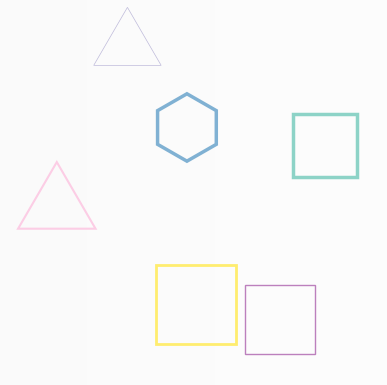[{"shape": "square", "thickness": 2.5, "radius": 0.41, "center": [0.838, 0.622]}, {"shape": "triangle", "thickness": 0.5, "radius": 0.5, "center": [0.329, 0.88]}, {"shape": "hexagon", "thickness": 2.5, "radius": 0.44, "center": [0.482, 0.669]}, {"shape": "triangle", "thickness": 1.5, "radius": 0.58, "center": [0.147, 0.464]}, {"shape": "square", "thickness": 1, "radius": 0.45, "center": [0.722, 0.169]}, {"shape": "square", "thickness": 2, "radius": 0.52, "center": [0.505, 0.209]}]